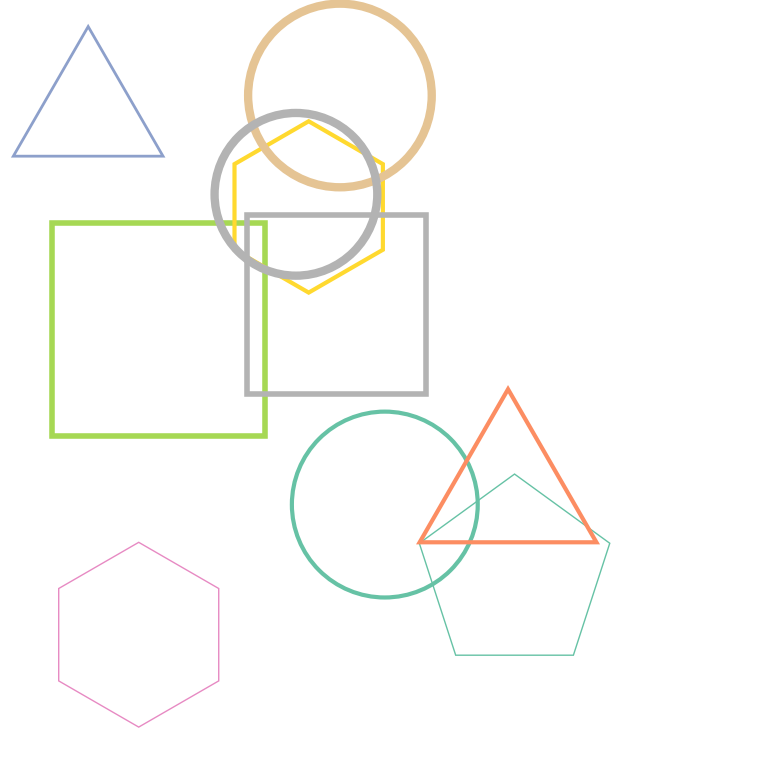[{"shape": "circle", "thickness": 1.5, "radius": 0.6, "center": [0.5, 0.345]}, {"shape": "pentagon", "thickness": 0.5, "radius": 0.65, "center": [0.668, 0.254]}, {"shape": "triangle", "thickness": 1.5, "radius": 0.66, "center": [0.66, 0.362]}, {"shape": "triangle", "thickness": 1, "radius": 0.56, "center": [0.115, 0.853]}, {"shape": "hexagon", "thickness": 0.5, "radius": 0.6, "center": [0.18, 0.176]}, {"shape": "square", "thickness": 2, "radius": 0.69, "center": [0.206, 0.572]}, {"shape": "hexagon", "thickness": 1.5, "radius": 0.56, "center": [0.401, 0.731]}, {"shape": "circle", "thickness": 3, "radius": 0.6, "center": [0.441, 0.876]}, {"shape": "circle", "thickness": 3, "radius": 0.53, "center": [0.384, 0.748]}, {"shape": "square", "thickness": 2, "radius": 0.58, "center": [0.437, 0.605]}]